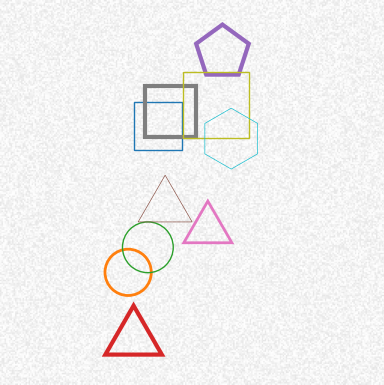[{"shape": "square", "thickness": 1, "radius": 0.31, "center": [0.411, 0.674]}, {"shape": "circle", "thickness": 2, "radius": 0.3, "center": [0.333, 0.293]}, {"shape": "circle", "thickness": 1, "radius": 0.33, "center": [0.384, 0.358]}, {"shape": "triangle", "thickness": 3, "radius": 0.42, "center": [0.347, 0.121]}, {"shape": "pentagon", "thickness": 3, "radius": 0.36, "center": [0.578, 0.864]}, {"shape": "triangle", "thickness": 0.5, "radius": 0.4, "center": [0.429, 0.464]}, {"shape": "triangle", "thickness": 2, "radius": 0.36, "center": [0.54, 0.406]}, {"shape": "square", "thickness": 3, "radius": 0.33, "center": [0.443, 0.71]}, {"shape": "square", "thickness": 1, "radius": 0.42, "center": [0.561, 0.727]}, {"shape": "hexagon", "thickness": 0.5, "radius": 0.4, "center": [0.601, 0.64]}]